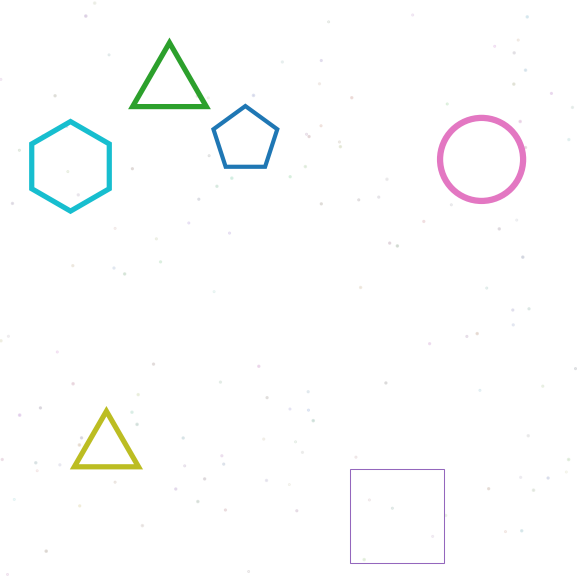[{"shape": "pentagon", "thickness": 2, "radius": 0.29, "center": [0.425, 0.757]}, {"shape": "triangle", "thickness": 2.5, "radius": 0.37, "center": [0.293, 0.851]}, {"shape": "square", "thickness": 0.5, "radius": 0.41, "center": [0.687, 0.105]}, {"shape": "circle", "thickness": 3, "radius": 0.36, "center": [0.834, 0.723]}, {"shape": "triangle", "thickness": 2.5, "radius": 0.32, "center": [0.184, 0.223]}, {"shape": "hexagon", "thickness": 2.5, "radius": 0.39, "center": [0.122, 0.711]}]